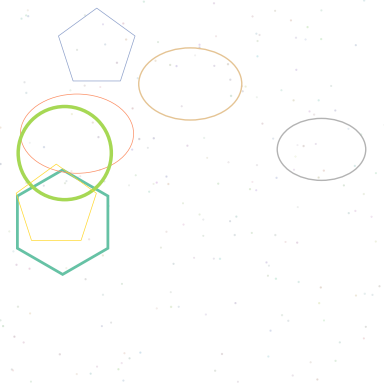[{"shape": "hexagon", "thickness": 2, "radius": 0.68, "center": [0.163, 0.423]}, {"shape": "oval", "thickness": 0.5, "radius": 0.73, "center": [0.2, 0.653]}, {"shape": "pentagon", "thickness": 0.5, "radius": 0.52, "center": [0.251, 0.874]}, {"shape": "circle", "thickness": 2.5, "radius": 0.6, "center": [0.168, 0.602]}, {"shape": "pentagon", "thickness": 0.5, "radius": 0.55, "center": [0.146, 0.464]}, {"shape": "oval", "thickness": 1, "radius": 0.67, "center": [0.494, 0.782]}, {"shape": "oval", "thickness": 1, "radius": 0.57, "center": [0.835, 0.612]}]